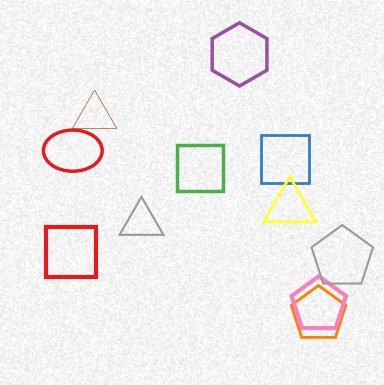[{"shape": "square", "thickness": 3, "radius": 0.32, "center": [0.185, 0.345]}, {"shape": "oval", "thickness": 2.5, "radius": 0.38, "center": [0.189, 0.609]}, {"shape": "square", "thickness": 2, "radius": 0.31, "center": [0.739, 0.588]}, {"shape": "square", "thickness": 2.5, "radius": 0.3, "center": [0.52, 0.563]}, {"shape": "hexagon", "thickness": 2.5, "radius": 0.41, "center": [0.622, 0.859]}, {"shape": "pentagon", "thickness": 2, "radius": 0.37, "center": [0.827, 0.184]}, {"shape": "triangle", "thickness": 2, "radius": 0.39, "center": [0.753, 0.463]}, {"shape": "triangle", "thickness": 0.5, "radius": 0.33, "center": [0.246, 0.7]}, {"shape": "pentagon", "thickness": 3, "radius": 0.37, "center": [0.828, 0.208]}, {"shape": "triangle", "thickness": 1.5, "radius": 0.33, "center": [0.367, 0.423]}, {"shape": "pentagon", "thickness": 1.5, "radius": 0.42, "center": [0.889, 0.332]}]